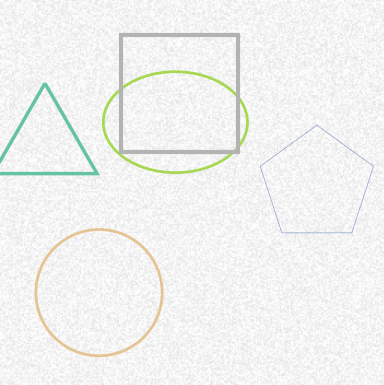[{"shape": "triangle", "thickness": 2.5, "radius": 0.78, "center": [0.117, 0.627]}, {"shape": "pentagon", "thickness": 0.5, "radius": 0.77, "center": [0.823, 0.52]}, {"shape": "oval", "thickness": 2, "radius": 0.94, "center": [0.456, 0.683]}, {"shape": "circle", "thickness": 2, "radius": 0.82, "center": [0.257, 0.24]}, {"shape": "square", "thickness": 3, "radius": 0.76, "center": [0.466, 0.757]}]